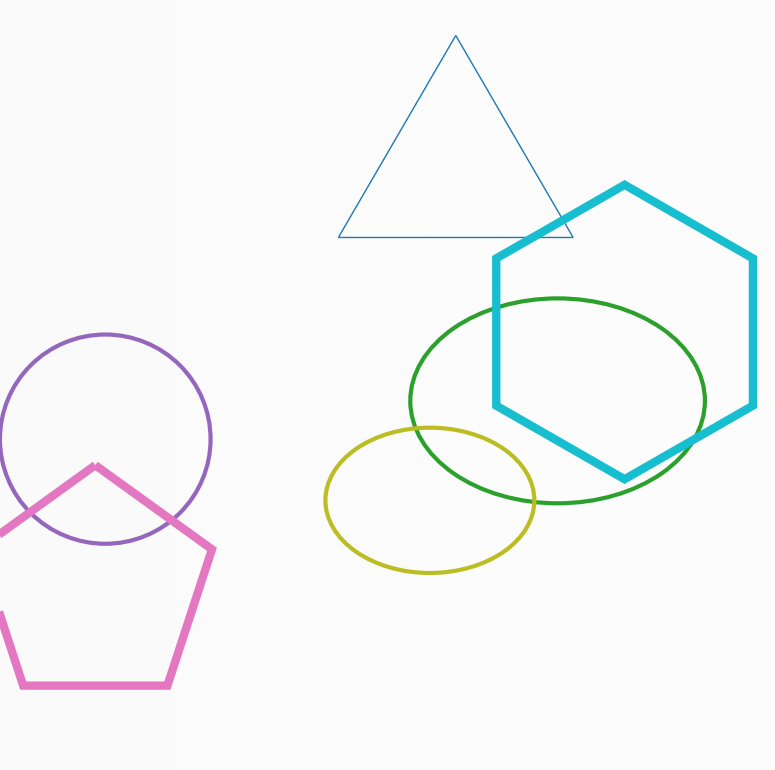[{"shape": "triangle", "thickness": 0.5, "radius": 0.87, "center": [0.588, 0.779]}, {"shape": "oval", "thickness": 1.5, "radius": 0.95, "center": [0.719, 0.479]}, {"shape": "circle", "thickness": 1.5, "radius": 0.68, "center": [0.136, 0.43]}, {"shape": "pentagon", "thickness": 3, "radius": 0.79, "center": [0.123, 0.238]}, {"shape": "oval", "thickness": 1.5, "radius": 0.67, "center": [0.555, 0.35]}, {"shape": "hexagon", "thickness": 3, "radius": 0.96, "center": [0.806, 0.569]}]